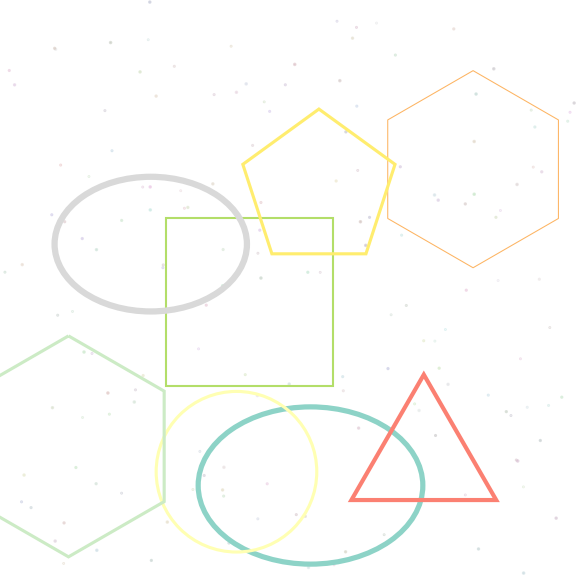[{"shape": "oval", "thickness": 2.5, "radius": 0.97, "center": [0.538, 0.158]}, {"shape": "circle", "thickness": 1.5, "radius": 0.7, "center": [0.409, 0.182]}, {"shape": "triangle", "thickness": 2, "radius": 0.72, "center": [0.734, 0.206]}, {"shape": "hexagon", "thickness": 0.5, "radius": 0.85, "center": [0.819, 0.706]}, {"shape": "square", "thickness": 1, "radius": 0.73, "center": [0.432, 0.476]}, {"shape": "oval", "thickness": 3, "radius": 0.83, "center": [0.261, 0.576]}, {"shape": "hexagon", "thickness": 1.5, "radius": 0.96, "center": [0.119, 0.226]}, {"shape": "pentagon", "thickness": 1.5, "radius": 0.69, "center": [0.552, 0.672]}]